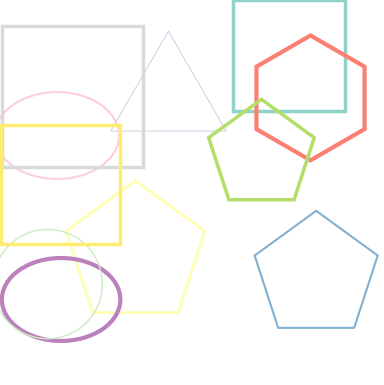[{"shape": "square", "thickness": 2.5, "radius": 0.73, "center": [0.752, 0.856]}, {"shape": "pentagon", "thickness": 2, "radius": 0.95, "center": [0.352, 0.341]}, {"shape": "triangle", "thickness": 0.5, "radius": 0.87, "center": [0.438, 0.746]}, {"shape": "hexagon", "thickness": 3, "radius": 0.81, "center": [0.806, 0.746]}, {"shape": "pentagon", "thickness": 1.5, "radius": 0.84, "center": [0.821, 0.284]}, {"shape": "pentagon", "thickness": 2.5, "radius": 0.72, "center": [0.679, 0.598]}, {"shape": "oval", "thickness": 1.5, "radius": 0.81, "center": [0.148, 0.648]}, {"shape": "square", "thickness": 2.5, "radius": 0.92, "center": [0.188, 0.749]}, {"shape": "oval", "thickness": 3, "radius": 0.77, "center": [0.159, 0.222]}, {"shape": "circle", "thickness": 1, "radius": 0.71, "center": [0.124, 0.262]}, {"shape": "square", "thickness": 2.5, "radius": 0.77, "center": [0.156, 0.522]}]